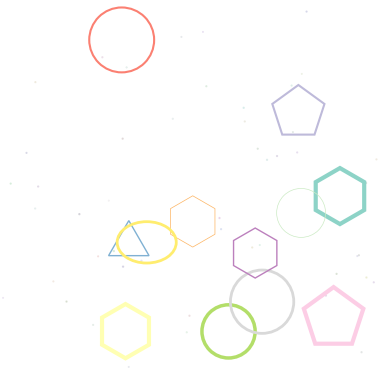[{"shape": "hexagon", "thickness": 3, "radius": 0.36, "center": [0.883, 0.491]}, {"shape": "hexagon", "thickness": 3, "radius": 0.35, "center": [0.326, 0.14]}, {"shape": "pentagon", "thickness": 1.5, "radius": 0.36, "center": [0.775, 0.708]}, {"shape": "circle", "thickness": 1.5, "radius": 0.42, "center": [0.316, 0.896]}, {"shape": "triangle", "thickness": 1, "radius": 0.3, "center": [0.335, 0.366]}, {"shape": "hexagon", "thickness": 0.5, "radius": 0.33, "center": [0.501, 0.425]}, {"shape": "circle", "thickness": 2.5, "radius": 0.35, "center": [0.594, 0.139]}, {"shape": "pentagon", "thickness": 3, "radius": 0.41, "center": [0.866, 0.173]}, {"shape": "circle", "thickness": 2, "radius": 0.41, "center": [0.681, 0.216]}, {"shape": "hexagon", "thickness": 1, "radius": 0.32, "center": [0.663, 0.343]}, {"shape": "circle", "thickness": 0.5, "radius": 0.32, "center": [0.782, 0.447]}, {"shape": "oval", "thickness": 2, "radius": 0.38, "center": [0.381, 0.371]}]